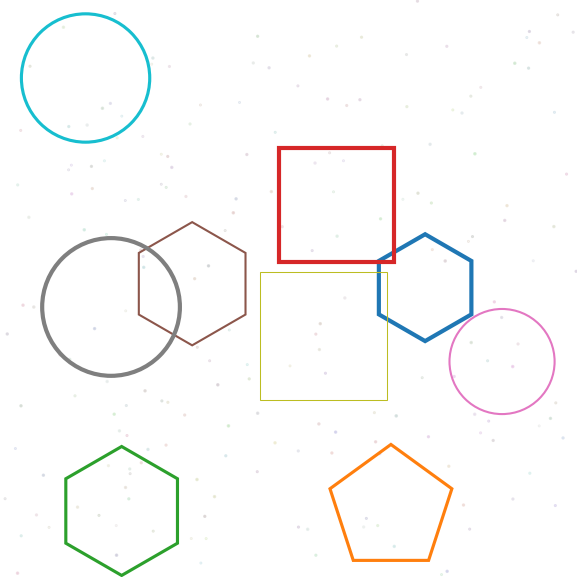[{"shape": "hexagon", "thickness": 2, "radius": 0.46, "center": [0.736, 0.501]}, {"shape": "pentagon", "thickness": 1.5, "radius": 0.55, "center": [0.677, 0.119]}, {"shape": "hexagon", "thickness": 1.5, "radius": 0.56, "center": [0.211, 0.114]}, {"shape": "square", "thickness": 2, "radius": 0.5, "center": [0.582, 0.644]}, {"shape": "hexagon", "thickness": 1, "radius": 0.53, "center": [0.333, 0.508]}, {"shape": "circle", "thickness": 1, "radius": 0.46, "center": [0.869, 0.373]}, {"shape": "circle", "thickness": 2, "radius": 0.6, "center": [0.192, 0.468]}, {"shape": "square", "thickness": 0.5, "radius": 0.55, "center": [0.56, 0.417]}, {"shape": "circle", "thickness": 1.5, "radius": 0.56, "center": [0.148, 0.864]}]